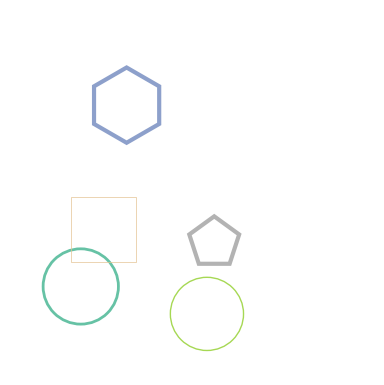[{"shape": "circle", "thickness": 2, "radius": 0.49, "center": [0.21, 0.256]}, {"shape": "hexagon", "thickness": 3, "radius": 0.49, "center": [0.329, 0.727]}, {"shape": "circle", "thickness": 1, "radius": 0.48, "center": [0.538, 0.185]}, {"shape": "square", "thickness": 0.5, "radius": 0.42, "center": [0.269, 0.404]}, {"shape": "pentagon", "thickness": 3, "radius": 0.34, "center": [0.556, 0.37]}]